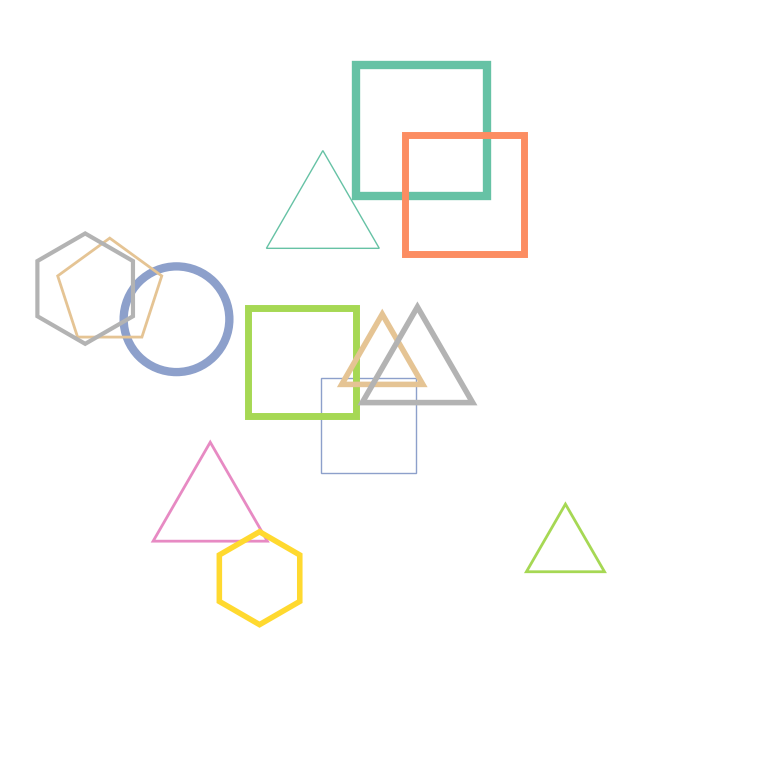[{"shape": "triangle", "thickness": 0.5, "radius": 0.42, "center": [0.419, 0.72]}, {"shape": "square", "thickness": 3, "radius": 0.43, "center": [0.548, 0.831]}, {"shape": "square", "thickness": 2.5, "radius": 0.39, "center": [0.603, 0.747]}, {"shape": "square", "thickness": 0.5, "radius": 0.31, "center": [0.479, 0.448]}, {"shape": "circle", "thickness": 3, "radius": 0.34, "center": [0.229, 0.585]}, {"shape": "triangle", "thickness": 1, "radius": 0.43, "center": [0.273, 0.34]}, {"shape": "triangle", "thickness": 1, "radius": 0.29, "center": [0.734, 0.287]}, {"shape": "square", "thickness": 2.5, "radius": 0.35, "center": [0.392, 0.53]}, {"shape": "hexagon", "thickness": 2, "radius": 0.3, "center": [0.337, 0.249]}, {"shape": "pentagon", "thickness": 1, "radius": 0.36, "center": [0.143, 0.62]}, {"shape": "triangle", "thickness": 2, "radius": 0.3, "center": [0.496, 0.531]}, {"shape": "triangle", "thickness": 2, "radius": 0.41, "center": [0.542, 0.519]}, {"shape": "hexagon", "thickness": 1.5, "radius": 0.36, "center": [0.111, 0.625]}]